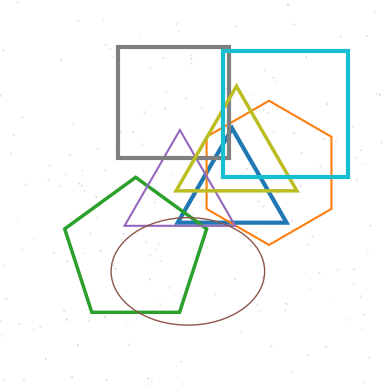[{"shape": "triangle", "thickness": 3, "radius": 0.82, "center": [0.603, 0.503]}, {"shape": "hexagon", "thickness": 1.5, "radius": 0.94, "center": [0.699, 0.551]}, {"shape": "pentagon", "thickness": 2.5, "radius": 0.97, "center": [0.352, 0.346]}, {"shape": "triangle", "thickness": 1.5, "radius": 0.83, "center": [0.467, 0.496]}, {"shape": "oval", "thickness": 1, "radius": 1.0, "center": [0.488, 0.295]}, {"shape": "square", "thickness": 3, "radius": 0.72, "center": [0.451, 0.734]}, {"shape": "triangle", "thickness": 2.5, "radius": 0.91, "center": [0.614, 0.595]}, {"shape": "square", "thickness": 3, "radius": 0.81, "center": [0.741, 0.704]}]